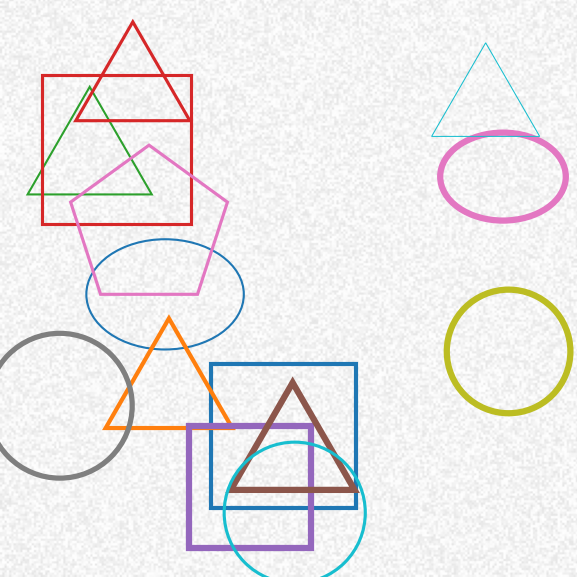[{"shape": "oval", "thickness": 1, "radius": 0.68, "center": [0.286, 0.489]}, {"shape": "square", "thickness": 2, "radius": 0.63, "center": [0.491, 0.244]}, {"shape": "triangle", "thickness": 2, "radius": 0.63, "center": [0.293, 0.321]}, {"shape": "triangle", "thickness": 1, "radius": 0.62, "center": [0.155, 0.725]}, {"shape": "triangle", "thickness": 1.5, "radius": 0.57, "center": [0.23, 0.847]}, {"shape": "square", "thickness": 1.5, "radius": 0.64, "center": [0.202, 0.74]}, {"shape": "square", "thickness": 3, "radius": 0.53, "center": [0.434, 0.156]}, {"shape": "triangle", "thickness": 3, "radius": 0.62, "center": [0.507, 0.213]}, {"shape": "pentagon", "thickness": 1.5, "radius": 0.71, "center": [0.258, 0.605]}, {"shape": "oval", "thickness": 3, "radius": 0.54, "center": [0.871, 0.693]}, {"shape": "circle", "thickness": 2.5, "radius": 0.63, "center": [0.104, 0.297]}, {"shape": "circle", "thickness": 3, "radius": 0.54, "center": [0.881, 0.391]}, {"shape": "triangle", "thickness": 0.5, "radius": 0.54, "center": [0.841, 0.817]}, {"shape": "circle", "thickness": 1.5, "radius": 0.61, "center": [0.51, 0.111]}]